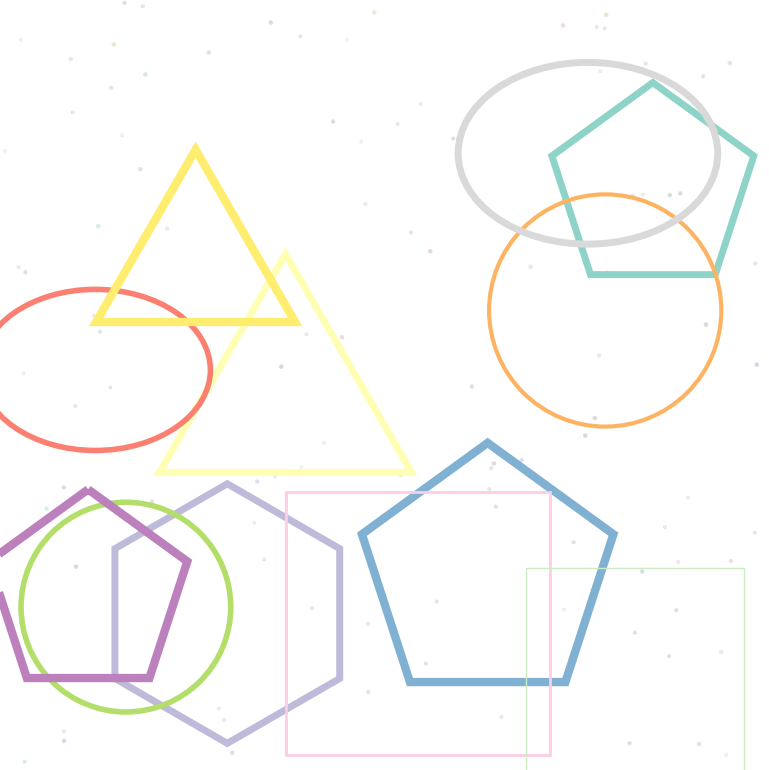[{"shape": "pentagon", "thickness": 2.5, "radius": 0.69, "center": [0.848, 0.755]}, {"shape": "triangle", "thickness": 2.5, "radius": 0.95, "center": [0.371, 0.481]}, {"shape": "hexagon", "thickness": 2.5, "radius": 0.84, "center": [0.295, 0.203]}, {"shape": "oval", "thickness": 2, "radius": 0.75, "center": [0.124, 0.52]}, {"shape": "pentagon", "thickness": 3, "radius": 0.86, "center": [0.633, 0.253]}, {"shape": "circle", "thickness": 1.5, "radius": 0.75, "center": [0.786, 0.597]}, {"shape": "circle", "thickness": 2, "radius": 0.68, "center": [0.163, 0.212]}, {"shape": "square", "thickness": 1, "radius": 0.86, "center": [0.543, 0.19]}, {"shape": "oval", "thickness": 2.5, "radius": 0.84, "center": [0.764, 0.801]}, {"shape": "pentagon", "thickness": 3, "radius": 0.68, "center": [0.114, 0.229]}, {"shape": "square", "thickness": 0.5, "radius": 0.71, "center": [0.824, 0.121]}, {"shape": "triangle", "thickness": 3, "radius": 0.75, "center": [0.254, 0.656]}]